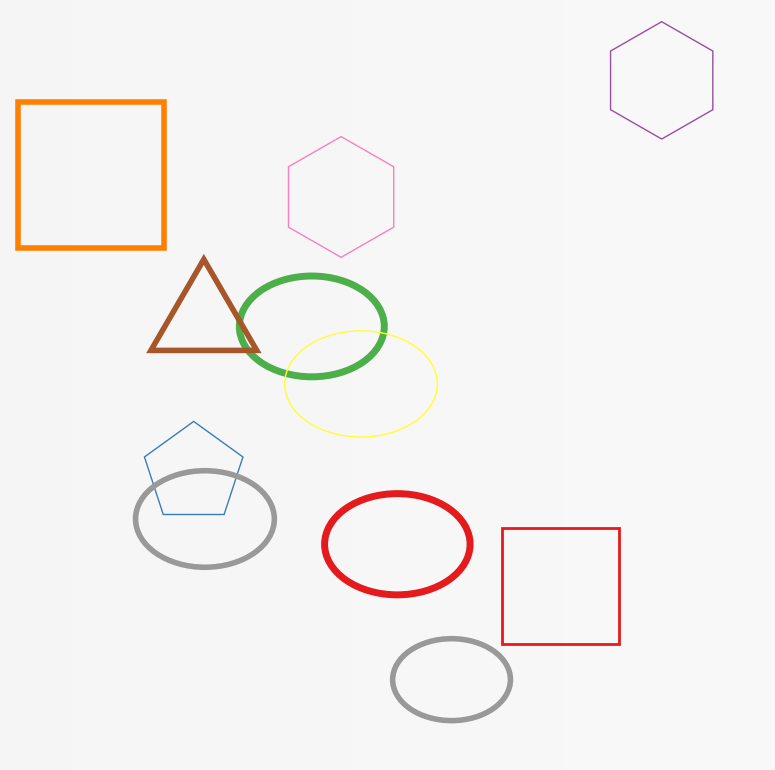[{"shape": "square", "thickness": 1, "radius": 0.38, "center": [0.723, 0.239]}, {"shape": "oval", "thickness": 2.5, "radius": 0.47, "center": [0.513, 0.293]}, {"shape": "pentagon", "thickness": 0.5, "radius": 0.33, "center": [0.25, 0.386]}, {"shape": "oval", "thickness": 2.5, "radius": 0.47, "center": [0.402, 0.576]}, {"shape": "hexagon", "thickness": 0.5, "radius": 0.38, "center": [0.854, 0.896]}, {"shape": "square", "thickness": 2, "radius": 0.47, "center": [0.117, 0.773]}, {"shape": "oval", "thickness": 0.5, "radius": 0.49, "center": [0.466, 0.501]}, {"shape": "triangle", "thickness": 2, "radius": 0.39, "center": [0.263, 0.584]}, {"shape": "hexagon", "thickness": 0.5, "radius": 0.39, "center": [0.44, 0.744]}, {"shape": "oval", "thickness": 2, "radius": 0.45, "center": [0.264, 0.326]}, {"shape": "oval", "thickness": 2, "radius": 0.38, "center": [0.583, 0.117]}]